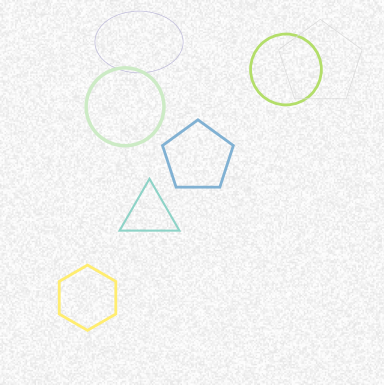[{"shape": "triangle", "thickness": 1.5, "radius": 0.45, "center": [0.388, 0.446]}, {"shape": "oval", "thickness": 0.5, "radius": 0.57, "center": [0.361, 0.891]}, {"shape": "pentagon", "thickness": 2, "radius": 0.48, "center": [0.514, 0.592]}, {"shape": "circle", "thickness": 2, "radius": 0.46, "center": [0.743, 0.82]}, {"shape": "pentagon", "thickness": 0.5, "radius": 0.57, "center": [0.832, 0.836]}, {"shape": "circle", "thickness": 2.5, "radius": 0.51, "center": [0.325, 0.723]}, {"shape": "hexagon", "thickness": 2, "radius": 0.42, "center": [0.227, 0.227]}]